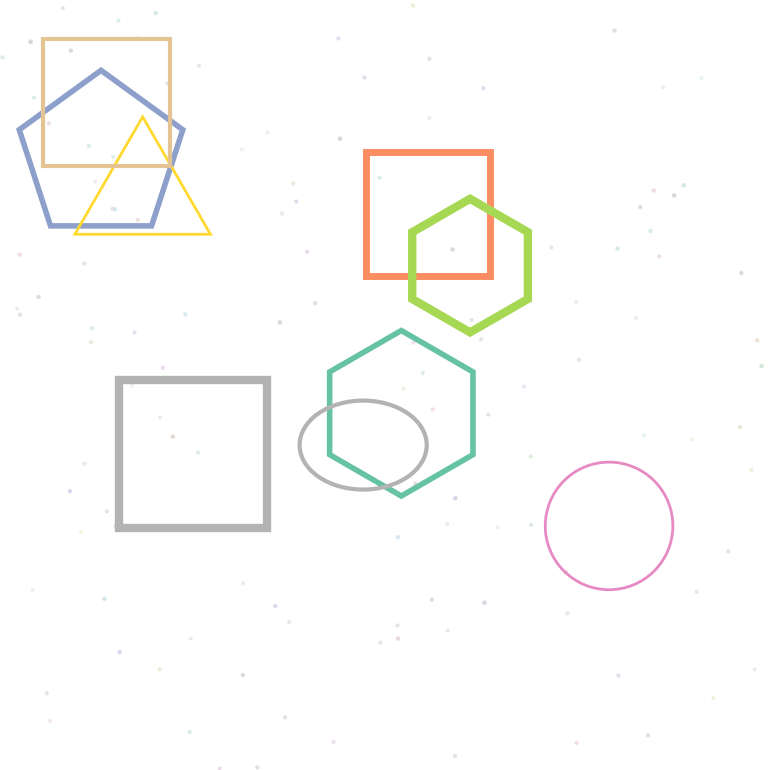[{"shape": "hexagon", "thickness": 2, "radius": 0.54, "center": [0.521, 0.463]}, {"shape": "square", "thickness": 2.5, "radius": 0.4, "center": [0.556, 0.722]}, {"shape": "pentagon", "thickness": 2, "radius": 0.56, "center": [0.131, 0.797]}, {"shape": "circle", "thickness": 1, "radius": 0.41, "center": [0.791, 0.317]}, {"shape": "hexagon", "thickness": 3, "radius": 0.43, "center": [0.61, 0.655]}, {"shape": "triangle", "thickness": 1, "radius": 0.51, "center": [0.185, 0.747]}, {"shape": "square", "thickness": 1.5, "radius": 0.41, "center": [0.138, 0.867]}, {"shape": "oval", "thickness": 1.5, "radius": 0.41, "center": [0.472, 0.422]}, {"shape": "square", "thickness": 3, "radius": 0.48, "center": [0.251, 0.411]}]